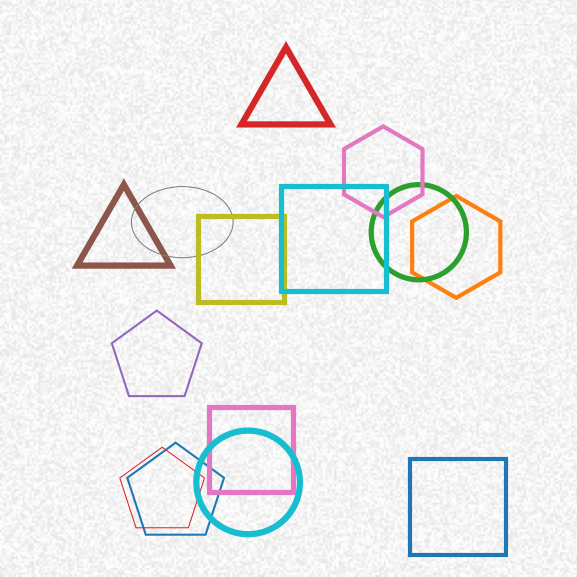[{"shape": "pentagon", "thickness": 1, "radius": 0.44, "center": [0.304, 0.145]}, {"shape": "square", "thickness": 2, "radius": 0.41, "center": [0.793, 0.122]}, {"shape": "hexagon", "thickness": 2, "radius": 0.44, "center": [0.79, 0.572]}, {"shape": "circle", "thickness": 2.5, "radius": 0.41, "center": [0.725, 0.597]}, {"shape": "pentagon", "thickness": 0.5, "radius": 0.39, "center": [0.281, 0.148]}, {"shape": "triangle", "thickness": 3, "radius": 0.45, "center": [0.495, 0.828]}, {"shape": "pentagon", "thickness": 1, "radius": 0.41, "center": [0.272, 0.379]}, {"shape": "triangle", "thickness": 3, "radius": 0.47, "center": [0.214, 0.586]}, {"shape": "square", "thickness": 2.5, "radius": 0.37, "center": [0.435, 0.221]}, {"shape": "hexagon", "thickness": 2, "radius": 0.39, "center": [0.664, 0.702]}, {"shape": "oval", "thickness": 0.5, "radius": 0.44, "center": [0.316, 0.614]}, {"shape": "square", "thickness": 2.5, "radius": 0.37, "center": [0.418, 0.55]}, {"shape": "square", "thickness": 2.5, "radius": 0.45, "center": [0.577, 0.587]}, {"shape": "circle", "thickness": 3, "radius": 0.45, "center": [0.43, 0.164]}]